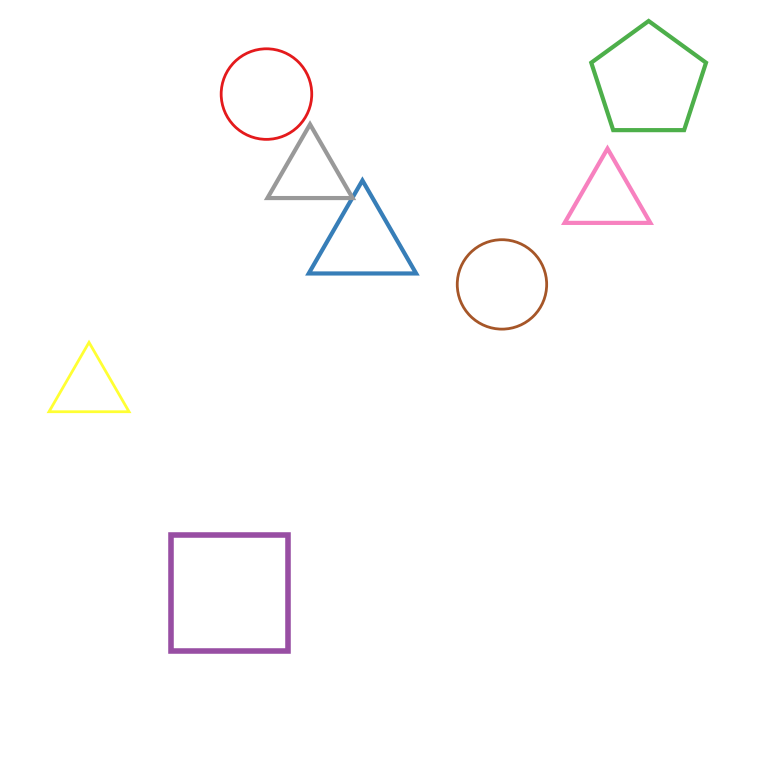[{"shape": "circle", "thickness": 1, "radius": 0.29, "center": [0.346, 0.878]}, {"shape": "triangle", "thickness": 1.5, "radius": 0.4, "center": [0.471, 0.685]}, {"shape": "pentagon", "thickness": 1.5, "radius": 0.39, "center": [0.842, 0.894]}, {"shape": "square", "thickness": 2, "radius": 0.38, "center": [0.298, 0.23]}, {"shape": "triangle", "thickness": 1, "radius": 0.3, "center": [0.116, 0.495]}, {"shape": "circle", "thickness": 1, "radius": 0.29, "center": [0.652, 0.631]}, {"shape": "triangle", "thickness": 1.5, "radius": 0.32, "center": [0.789, 0.743]}, {"shape": "triangle", "thickness": 1.5, "radius": 0.32, "center": [0.403, 0.775]}]